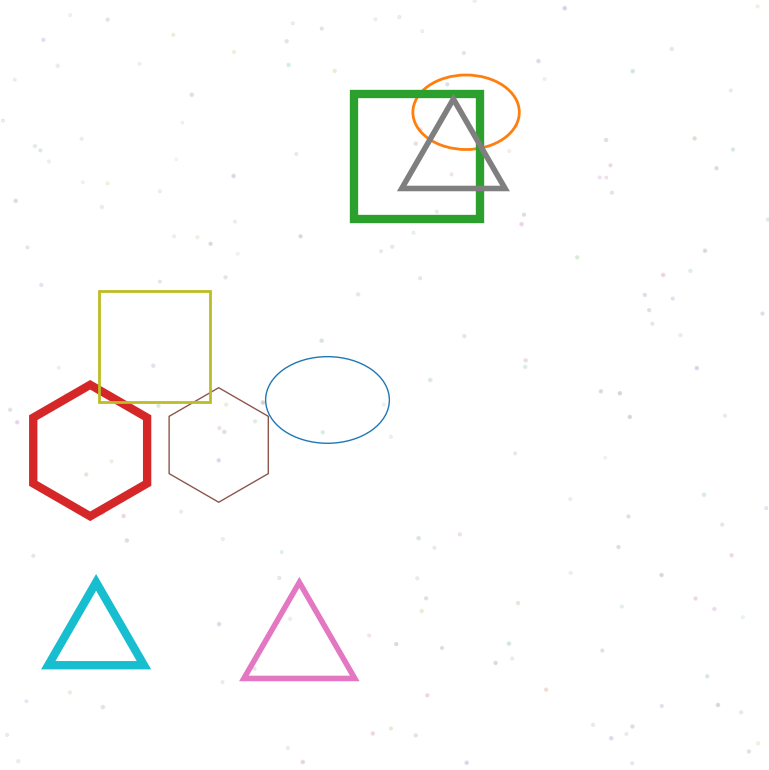[{"shape": "oval", "thickness": 0.5, "radius": 0.4, "center": [0.425, 0.481]}, {"shape": "oval", "thickness": 1, "radius": 0.35, "center": [0.605, 0.854]}, {"shape": "square", "thickness": 3, "radius": 0.41, "center": [0.541, 0.797]}, {"shape": "hexagon", "thickness": 3, "radius": 0.43, "center": [0.117, 0.415]}, {"shape": "hexagon", "thickness": 0.5, "radius": 0.37, "center": [0.284, 0.422]}, {"shape": "triangle", "thickness": 2, "radius": 0.42, "center": [0.389, 0.16]}, {"shape": "triangle", "thickness": 2, "radius": 0.39, "center": [0.589, 0.794]}, {"shape": "square", "thickness": 1, "radius": 0.36, "center": [0.2, 0.55]}, {"shape": "triangle", "thickness": 3, "radius": 0.36, "center": [0.125, 0.172]}]